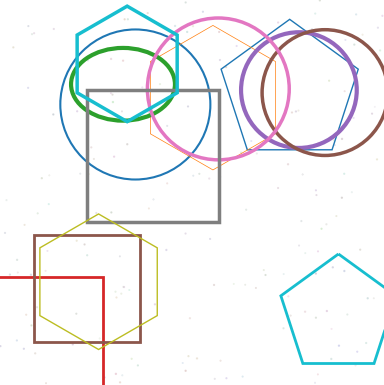[{"shape": "circle", "thickness": 1.5, "radius": 0.97, "center": [0.352, 0.729]}, {"shape": "pentagon", "thickness": 1, "radius": 0.94, "center": [0.752, 0.762]}, {"shape": "hexagon", "thickness": 0.5, "radius": 0.94, "center": [0.553, 0.746]}, {"shape": "oval", "thickness": 3, "radius": 0.67, "center": [0.319, 0.781]}, {"shape": "square", "thickness": 2, "radius": 0.71, "center": [0.126, 0.138]}, {"shape": "circle", "thickness": 3, "radius": 0.75, "center": [0.776, 0.766]}, {"shape": "circle", "thickness": 2.5, "radius": 0.82, "center": [0.844, 0.76]}, {"shape": "square", "thickness": 2, "radius": 0.69, "center": [0.225, 0.251]}, {"shape": "circle", "thickness": 2.5, "radius": 0.92, "center": [0.567, 0.769]}, {"shape": "square", "thickness": 2.5, "radius": 0.86, "center": [0.398, 0.594]}, {"shape": "hexagon", "thickness": 1, "radius": 0.88, "center": [0.256, 0.268]}, {"shape": "hexagon", "thickness": 2.5, "radius": 0.75, "center": [0.33, 0.834]}, {"shape": "pentagon", "thickness": 2, "radius": 0.79, "center": [0.879, 0.183]}]